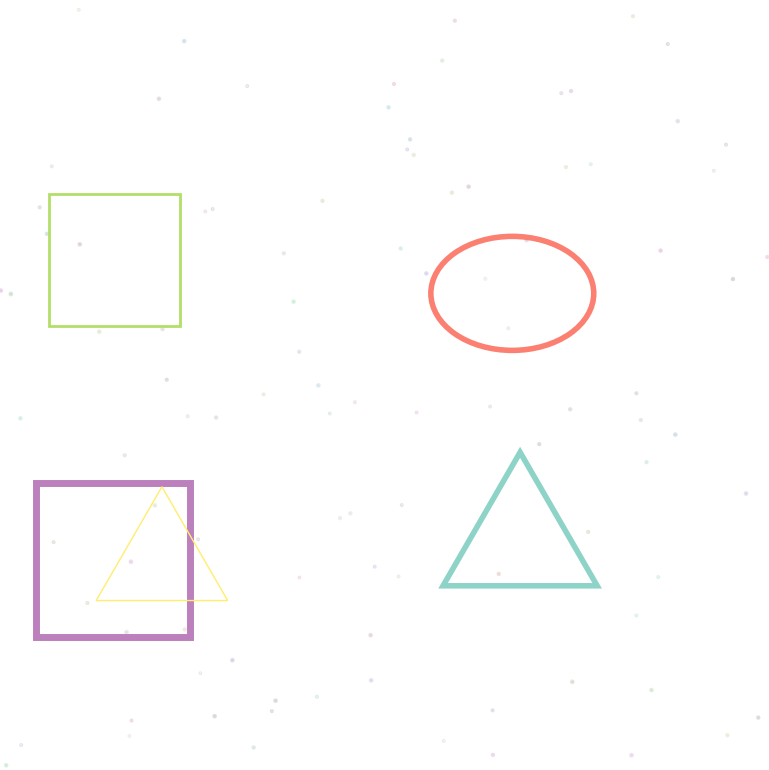[{"shape": "triangle", "thickness": 2, "radius": 0.58, "center": [0.675, 0.297]}, {"shape": "oval", "thickness": 2, "radius": 0.53, "center": [0.665, 0.619]}, {"shape": "square", "thickness": 1, "radius": 0.43, "center": [0.149, 0.662]}, {"shape": "square", "thickness": 2.5, "radius": 0.5, "center": [0.147, 0.273]}, {"shape": "triangle", "thickness": 0.5, "radius": 0.49, "center": [0.21, 0.269]}]